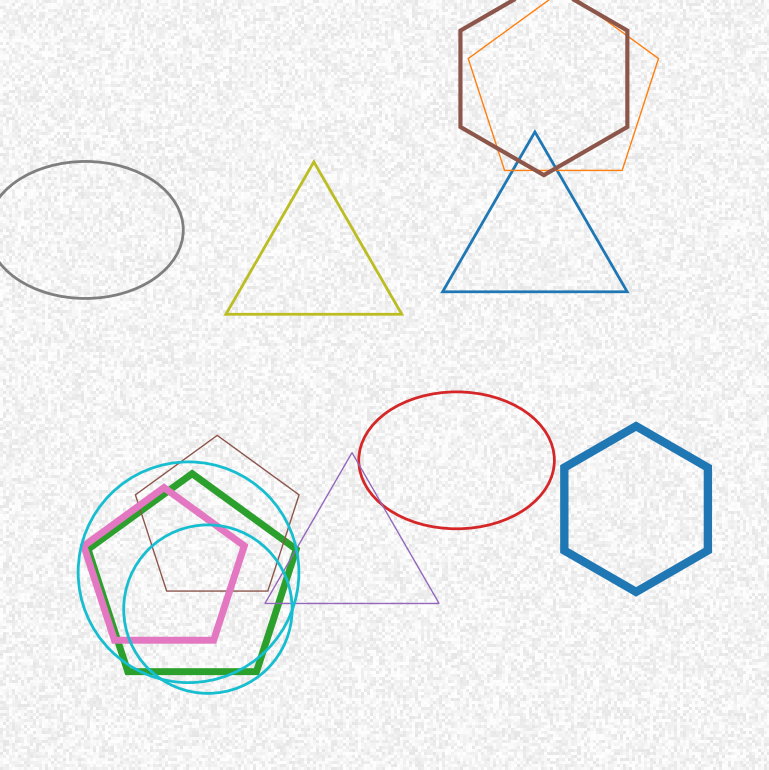[{"shape": "hexagon", "thickness": 3, "radius": 0.54, "center": [0.826, 0.339]}, {"shape": "triangle", "thickness": 1, "radius": 0.69, "center": [0.695, 0.69]}, {"shape": "pentagon", "thickness": 0.5, "radius": 0.65, "center": [0.732, 0.884]}, {"shape": "pentagon", "thickness": 2.5, "radius": 0.71, "center": [0.25, 0.243]}, {"shape": "oval", "thickness": 1, "radius": 0.64, "center": [0.593, 0.402]}, {"shape": "triangle", "thickness": 0.5, "radius": 0.65, "center": [0.457, 0.282]}, {"shape": "pentagon", "thickness": 0.5, "radius": 0.56, "center": [0.282, 0.323]}, {"shape": "hexagon", "thickness": 1.5, "radius": 0.63, "center": [0.706, 0.898]}, {"shape": "pentagon", "thickness": 2.5, "radius": 0.55, "center": [0.213, 0.257]}, {"shape": "oval", "thickness": 1, "radius": 0.64, "center": [0.111, 0.701]}, {"shape": "triangle", "thickness": 1, "radius": 0.66, "center": [0.408, 0.658]}, {"shape": "circle", "thickness": 1, "radius": 0.72, "center": [0.245, 0.257]}, {"shape": "circle", "thickness": 1, "radius": 0.55, "center": [0.27, 0.209]}]